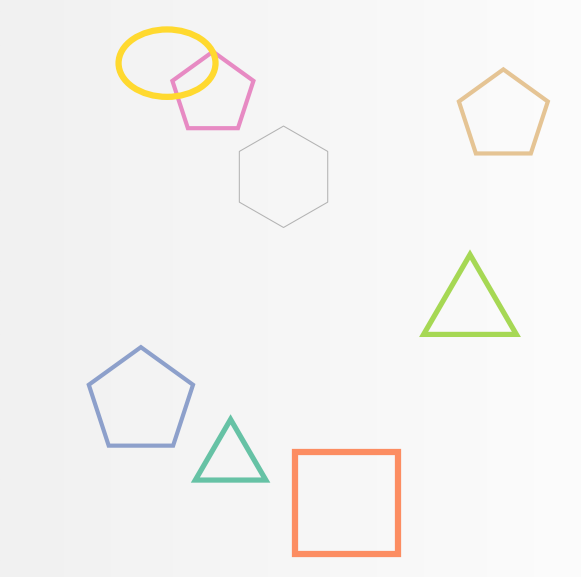[{"shape": "triangle", "thickness": 2.5, "radius": 0.35, "center": [0.397, 0.203]}, {"shape": "square", "thickness": 3, "radius": 0.44, "center": [0.596, 0.128]}, {"shape": "pentagon", "thickness": 2, "radius": 0.47, "center": [0.242, 0.304]}, {"shape": "pentagon", "thickness": 2, "radius": 0.37, "center": [0.366, 0.836]}, {"shape": "triangle", "thickness": 2.5, "radius": 0.46, "center": [0.809, 0.466]}, {"shape": "oval", "thickness": 3, "radius": 0.42, "center": [0.287, 0.89]}, {"shape": "pentagon", "thickness": 2, "radius": 0.4, "center": [0.866, 0.798]}, {"shape": "hexagon", "thickness": 0.5, "radius": 0.44, "center": [0.488, 0.693]}]